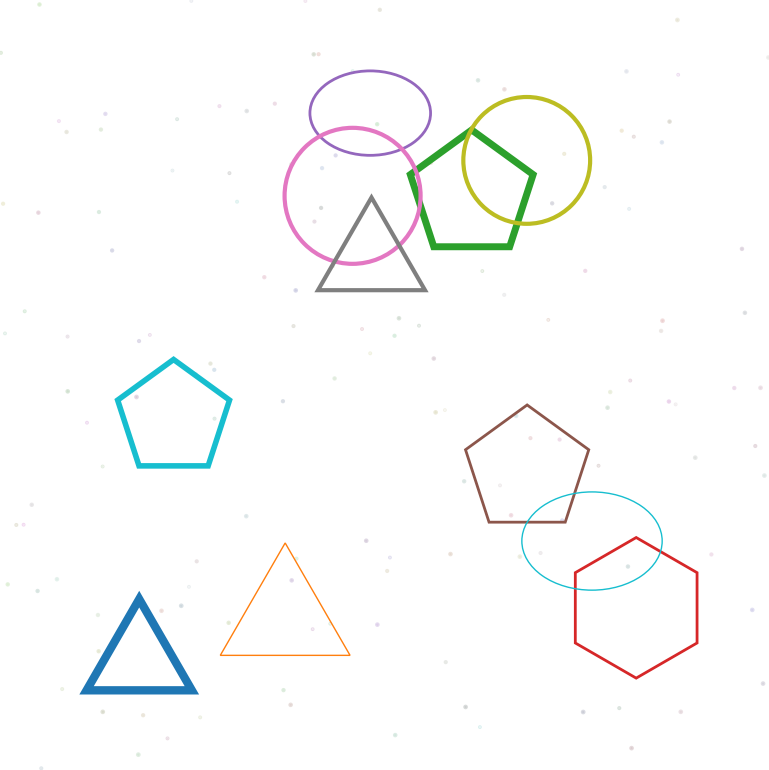[{"shape": "triangle", "thickness": 3, "radius": 0.39, "center": [0.181, 0.143]}, {"shape": "triangle", "thickness": 0.5, "radius": 0.49, "center": [0.37, 0.198]}, {"shape": "pentagon", "thickness": 2.5, "radius": 0.42, "center": [0.613, 0.747]}, {"shape": "hexagon", "thickness": 1, "radius": 0.46, "center": [0.826, 0.211]}, {"shape": "oval", "thickness": 1, "radius": 0.39, "center": [0.481, 0.853]}, {"shape": "pentagon", "thickness": 1, "radius": 0.42, "center": [0.685, 0.39]}, {"shape": "circle", "thickness": 1.5, "radius": 0.44, "center": [0.458, 0.746]}, {"shape": "triangle", "thickness": 1.5, "radius": 0.4, "center": [0.482, 0.663]}, {"shape": "circle", "thickness": 1.5, "radius": 0.41, "center": [0.684, 0.792]}, {"shape": "oval", "thickness": 0.5, "radius": 0.46, "center": [0.769, 0.297]}, {"shape": "pentagon", "thickness": 2, "radius": 0.38, "center": [0.225, 0.457]}]